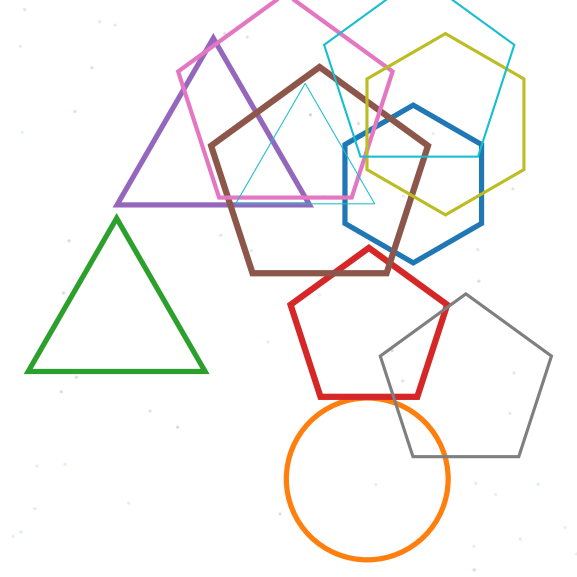[{"shape": "hexagon", "thickness": 2.5, "radius": 0.68, "center": [0.716, 0.681]}, {"shape": "circle", "thickness": 2.5, "radius": 0.7, "center": [0.636, 0.17]}, {"shape": "triangle", "thickness": 2.5, "radius": 0.88, "center": [0.202, 0.444]}, {"shape": "pentagon", "thickness": 3, "radius": 0.71, "center": [0.639, 0.427]}, {"shape": "triangle", "thickness": 2.5, "radius": 0.96, "center": [0.369, 0.741]}, {"shape": "pentagon", "thickness": 3, "radius": 0.99, "center": [0.553, 0.686]}, {"shape": "pentagon", "thickness": 2, "radius": 0.98, "center": [0.494, 0.815]}, {"shape": "pentagon", "thickness": 1.5, "radius": 0.78, "center": [0.807, 0.334]}, {"shape": "hexagon", "thickness": 1.5, "radius": 0.78, "center": [0.771, 0.784]}, {"shape": "pentagon", "thickness": 1, "radius": 0.87, "center": [0.726, 0.868]}, {"shape": "triangle", "thickness": 0.5, "radius": 0.69, "center": [0.528, 0.716]}]